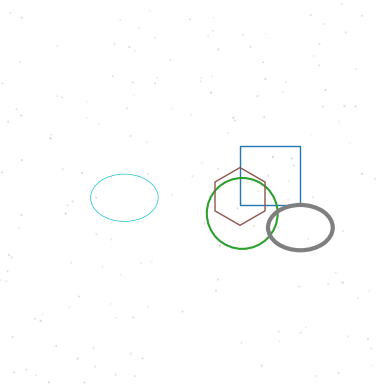[{"shape": "square", "thickness": 1, "radius": 0.39, "center": [0.701, 0.543]}, {"shape": "circle", "thickness": 1.5, "radius": 0.46, "center": [0.629, 0.446]}, {"shape": "hexagon", "thickness": 1, "radius": 0.37, "center": [0.623, 0.49]}, {"shape": "oval", "thickness": 3, "radius": 0.42, "center": [0.78, 0.409]}, {"shape": "oval", "thickness": 0.5, "radius": 0.44, "center": [0.323, 0.486]}]